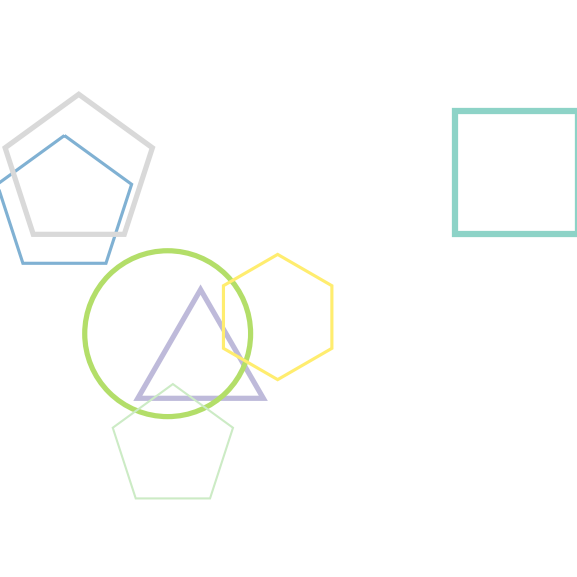[{"shape": "square", "thickness": 3, "radius": 0.53, "center": [0.894, 0.7]}, {"shape": "triangle", "thickness": 2.5, "radius": 0.63, "center": [0.347, 0.372]}, {"shape": "pentagon", "thickness": 1.5, "radius": 0.61, "center": [0.112, 0.642]}, {"shape": "circle", "thickness": 2.5, "radius": 0.72, "center": [0.29, 0.421]}, {"shape": "pentagon", "thickness": 2.5, "radius": 0.67, "center": [0.136, 0.702]}, {"shape": "pentagon", "thickness": 1, "radius": 0.55, "center": [0.299, 0.225]}, {"shape": "hexagon", "thickness": 1.5, "radius": 0.54, "center": [0.481, 0.45]}]